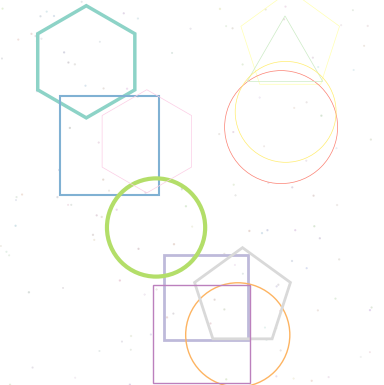[{"shape": "hexagon", "thickness": 2.5, "radius": 0.73, "center": [0.224, 0.84]}, {"shape": "pentagon", "thickness": 0.5, "radius": 0.67, "center": [0.754, 0.89]}, {"shape": "square", "thickness": 2, "radius": 0.55, "center": [0.535, 0.227]}, {"shape": "circle", "thickness": 0.5, "radius": 0.73, "center": [0.73, 0.67]}, {"shape": "square", "thickness": 1.5, "radius": 0.64, "center": [0.284, 0.622]}, {"shape": "circle", "thickness": 1, "radius": 0.68, "center": [0.618, 0.13]}, {"shape": "circle", "thickness": 3, "radius": 0.64, "center": [0.405, 0.409]}, {"shape": "hexagon", "thickness": 0.5, "radius": 0.67, "center": [0.381, 0.633]}, {"shape": "pentagon", "thickness": 2, "radius": 0.65, "center": [0.63, 0.226]}, {"shape": "square", "thickness": 1, "radius": 0.64, "center": [0.523, 0.132]}, {"shape": "triangle", "thickness": 0.5, "radius": 0.57, "center": [0.74, 0.845]}, {"shape": "circle", "thickness": 0.5, "radius": 0.66, "center": [0.742, 0.709]}]